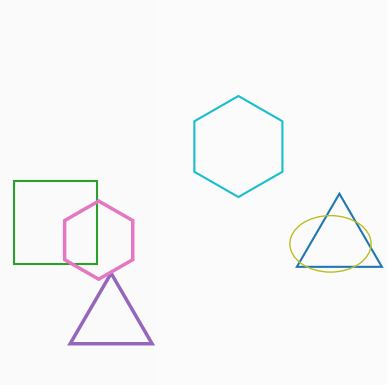[{"shape": "triangle", "thickness": 1.5, "radius": 0.63, "center": [0.876, 0.37]}, {"shape": "square", "thickness": 1.5, "radius": 0.54, "center": [0.144, 0.422]}, {"shape": "triangle", "thickness": 2.5, "radius": 0.61, "center": [0.287, 0.168]}, {"shape": "hexagon", "thickness": 2.5, "radius": 0.51, "center": [0.255, 0.376]}, {"shape": "oval", "thickness": 1, "radius": 0.52, "center": [0.853, 0.367]}, {"shape": "hexagon", "thickness": 1.5, "radius": 0.66, "center": [0.615, 0.619]}]